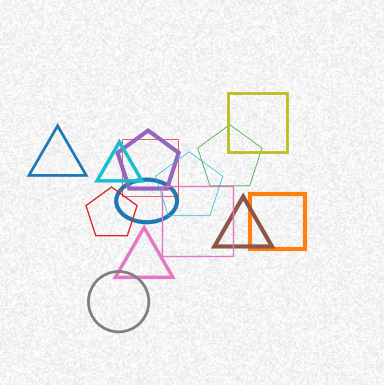[{"shape": "triangle", "thickness": 2, "radius": 0.43, "center": [0.15, 0.587]}, {"shape": "oval", "thickness": 3, "radius": 0.4, "center": [0.381, 0.478]}, {"shape": "square", "thickness": 3, "radius": 0.36, "center": [0.72, 0.424]}, {"shape": "pentagon", "thickness": 0.5, "radius": 0.44, "center": [0.597, 0.588]}, {"shape": "square", "thickness": 0.5, "radius": 0.37, "center": [0.39, 0.566]}, {"shape": "pentagon", "thickness": 1, "radius": 0.35, "center": [0.29, 0.444]}, {"shape": "pentagon", "thickness": 3, "radius": 0.42, "center": [0.385, 0.578]}, {"shape": "triangle", "thickness": 3, "radius": 0.43, "center": [0.632, 0.403]}, {"shape": "square", "thickness": 1, "radius": 0.46, "center": [0.513, 0.426]}, {"shape": "triangle", "thickness": 2.5, "radius": 0.43, "center": [0.374, 0.323]}, {"shape": "circle", "thickness": 2, "radius": 0.39, "center": [0.308, 0.216]}, {"shape": "square", "thickness": 2, "radius": 0.38, "center": [0.669, 0.681]}, {"shape": "pentagon", "thickness": 0.5, "radius": 0.46, "center": [0.491, 0.514]}, {"shape": "triangle", "thickness": 2.5, "radius": 0.34, "center": [0.31, 0.564]}]